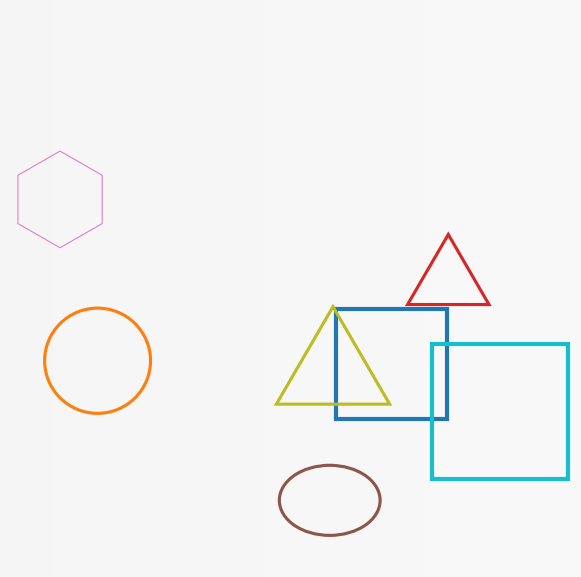[{"shape": "square", "thickness": 2, "radius": 0.48, "center": [0.674, 0.369]}, {"shape": "circle", "thickness": 1.5, "radius": 0.46, "center": [0.168, 0.374]}, {"shape": "triangle", "thickness": 1.5, "radius": 0.4, "center": [0.771, 0.512]}, {"shape": "oval", "thickness": 1.5, "radius": 0.43, "center": [0.567, 0.133]}, {"shape": "hexagon", "thickness": 0.5, "radius": 0.42, "center": [0.103, 0.654]}, {"shape": "triangle", "thickness": 1.5, "radius": 0.56, "center": [0.573, 0.356]}, {"shape": "square", "thickness": 2, "radius": 0.59, "center": [0.86, 0.286]}]